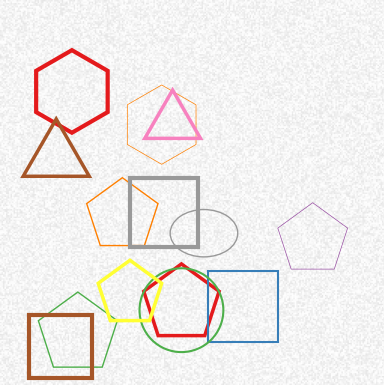[{"shape": "pentagon", "thickness": 2.5, "radius": 0.51, "center": [0.471, 0.212]}, {"shape": "hexagon", "thickness": 3, "radius": 0.54, "center": [0.187, 0.762]}, {"shape": "square", "thickness": 1.5, "radius": 0.46, "center": [0.631, 0.204]}, {"shape": "circle", "thickness": 1.5, "radius": 0.54, "center": [0.471, 0.194]}, {"shape": "pentagon", "thickness": 1, "radius": 0.54, "center": [0.202, 0.134]}, {"shape": "pentagon", "thickness": 0.5, "radius": 0.48, "center": [0.812, 0.378]}, {"shape": "pentagon", "thickness": 1, "radius": 0.49, "center": [0.318, 0.441]}, {"shape": "hexagon", "thickness": 0.5, "radius": 0.52, "center": [0.42, 0.676]}, {"shape": "pentagon", "thickness": 2.5, "radius": 0.43, "center": [0.338, 0.237]}, {"shape": "square", "thickness": 3, "radius": 0.4, "center": [0.157, 0.1]}, {"shape": "triangle", "thickness": 2.5, "radius": 0.5, "center": [0.146, 0.592]}, {"shape": "triangle", "thickness": 2.5, "radius": 0.42, "center": [0.448, 0.682]}, {"shape": "oval", "thickness": 1, "radius": 0.44, "center": [0.53, 0.394]}, {"shape": "square", "thickness": 3, "radius": 0.44, "center": [0.426, 0.448]}]